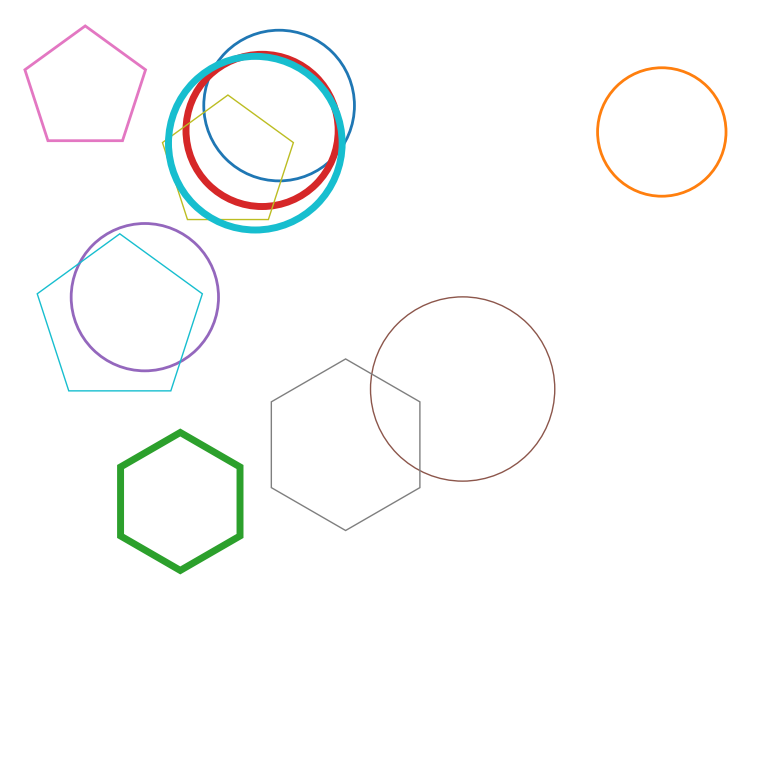[{"shape": "circle", "thickness": 1, "radius": 0.49, "center": [0.362, 0.863]}, {"shape": "circle", "thickness": 1, "radius": 0.42, "center": [0.859, 0.829]}, {"shape": "hexagon", "thickness": 2.5, "radius": 0.45, "center": [0.234, 0.349]}, {"shape": "circle", "thickness": 2.5, "radius": 0.49, "center": [0.34, 0.831]}, {"shape": "circle", "thickness": 1, "radius": 0.48, "center": [0.188, 0.614]}, {"shape": "circle", "thickness": 0.5, "radius": 0.6, "center": [0.601, 0.495]}, {"shape": "pentagon", "thickness": 1, "radius": 0.41, "center": [0.111, 0.884]}, {"shape": "hexagon", "thickness": 0.5, "radius": 0.56, "center": [0.449, 0.422]}, {"shape": "pentagon", "thickness": 0.5, "radius": 0.45, "center": [0.296, 0.787]}, {"shape": "circle", "thickness": 2.5, "radius": 0.56, "center": [0.332, 0.814]}, {"shape": "pentagon", "thickness": 0.5, "radius": 0.56, "center": [0.156, 0.584]}]